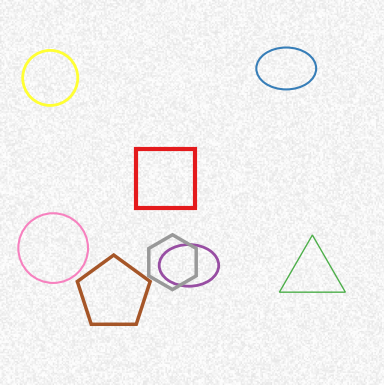[{"shape": "square", "thickness": 3, "radius": 0.38, "center": [0.429, 0.537]}, {"shape": "oval", "thickness": 1.5, "radius": 0.39, "center": [0.744, 0.822]}, {"shape": "triangle", "thickness": 1, "radius": 0.49, "center": [0.811, 0.291]}, {"shape": "oval", "thickness": 2, "radius": 0.39, "center": [0.491, 0.311]}, {"shape": "circle", "thickness": 2, "radius": 0.36, "center": [0.13, 0.798]}, {"shape": "pentagon", "thickness": 2.5, "radius": 0.5, "center": [0.295, 0.238]}, {"shape": "circle", "thickness": 1.5, "radius": 0.45, "center": [0.138, 0.356]}, {"shape": "hexagon", "thickness": 2.5, "radius": 0.36, "center": [0.448, 0.319]}]